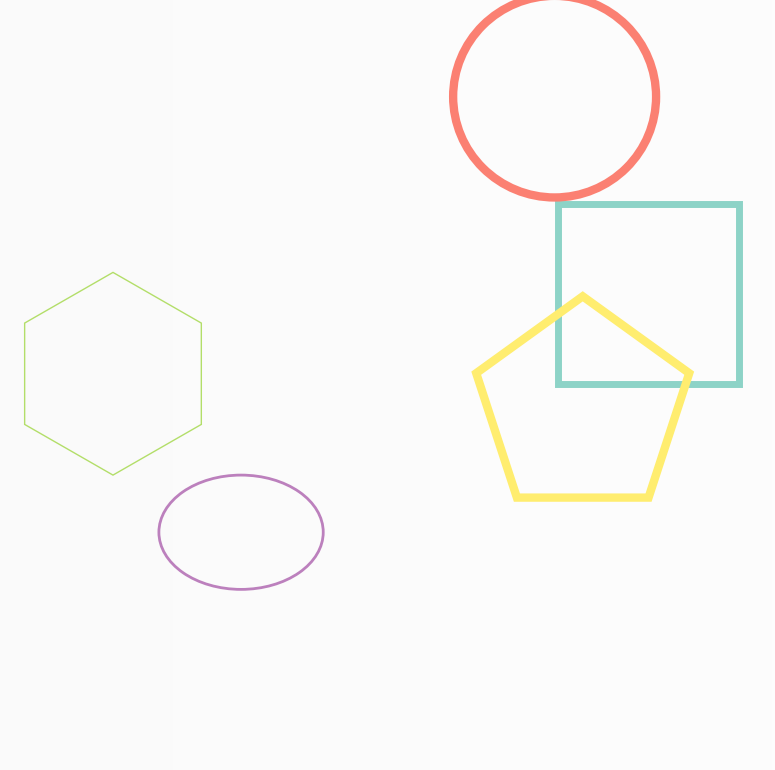[{"shape": "square", "thickness": 2.5, "radius": 0.58, "center": [0.837, 0.618]}, {"shape": "circle", "thickness": 3, "radius": 0.65, "center": [0.716, 0.874]}, {"shape": "hexagon", "thickness": 0.5, "radius": 0.66, "center": [0.146, 0.515]}, {"shape": "oval", "thickness": 1, "radius": 0.53, "center": [0.311, 0.309]}, {"shape": "pentagon", "thickness": 3, "radius": 0.72, "center": [0.752, 0.471]}]